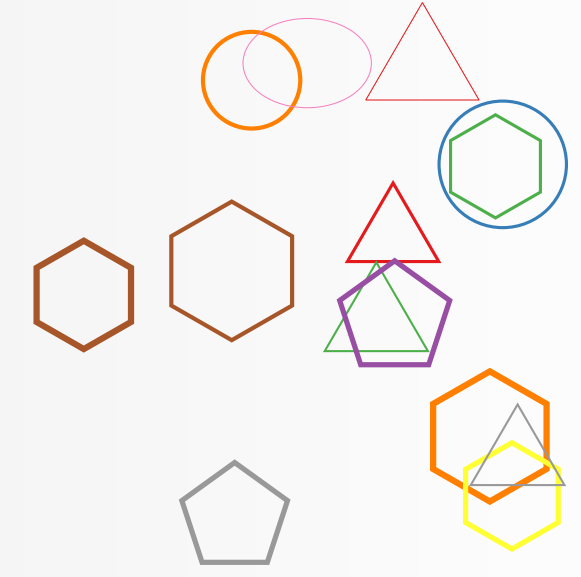[{"shape": "triangle", "thickness": 0.5, "radius": 0.56, "center": [0.727, 0.882]}, {"shape": "triangle", "thickness": 1.5, "radius": 0.45, "center": [0.676, 0.592]}, {"shape": "circle", "thickness": 1.5, "radius": 0.55, "center": [0.865, 0.715]}, {"shape": "triangle", "thickness": 1, "radius": 0.51, "center": [0.647, 0.442]}, {"shape": "hexagon", "thickness": 1.5, "radius": 0.45, "center": [0.852, 0.711]}, {"shape": "pentagon", "thickness": 2.5, "radius": 0.5, "center": [0.679, 0.448]}, {"shape": "hexagon", "thickness": 3, "radius": 0.56, "center": [0.843, 0.243]}, {"shape": "circle", "thickness": 2, "radius": 0.42, "center": [0.433, 0.86]}, {"shape": "hexagon", "thickness": 2.5, "radius": 0.46, "center": [0.881, 0.14]}, {"shape": "hexagon", "thickness": 3, "radius": 0.47, "center": [0.144, 0.488]}, {"shape": "hexagon", "thickness": 2, "radius": 0.6, "center": [0.399, 0.53]}, {"shape": "oval", "thickness": 0.5, "radius": 0.55, "center": [0.528, 0.89]}, {"shape": "triangle", "thickness": 1, "radius": 0.47, "center": [0.891, 0.206]}, {"shape": "pentagon", "thickness": 2.5, "radius": 0.48, "center": [0.404, 0.103]}]